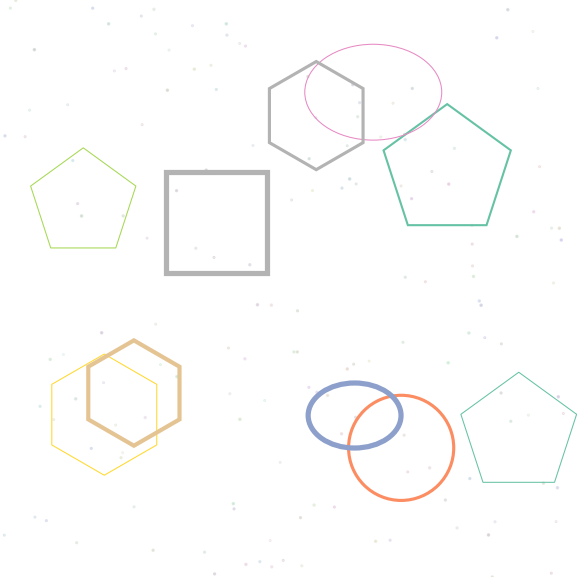[{"shape": "pentagon", "thickness": 1, "radius": 0.58, "center": [0.774, 0.703]}, {"shape": "pentagon", "thickness": 0.5, "radius": 0.53, "center": [0.898, 0.249]}, {"shape": "circle", "thickness": 1.5, "radius": 0.46, "center": [0.695, 0.224]}, {"shape": "oval", "thickness": 2.5, "radius": 0.4, "center": [0.614, 0.28]}, {"shape": "oval", "thickness": 0.5, "radius": 0.59, "center": [0.646, 0.839]}, {"shape": "pentagon", "thickness": 0.5, "radius": 0.48, "center": [0.144, 0.647]}, {"shape": "hexagon", "thickness": 0.5, "radius": 0.52, "center": [0.181, 0.281]}, {"shape": "hexagon", "thickness": 2, "radius": 0.46, "center": [0.232, 0.319]}, {"shape": "hexagon", "thickness": 1.5, "radius": 0.47, "center": [0.548, 0.799]}, {"shape": "square", "thickness": 2.5, "radius": 0.44, "center": [0.375, 0.614]}]